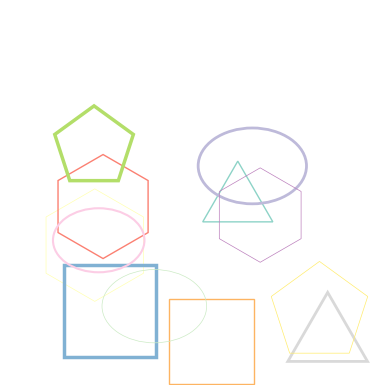[{"shape": "triangle", "thickness": 1, "radius": 0.53, "center": [0.618, 0.476]}, {"shape": "hexagon", "thickness": 0.5, "radius": 0.73, "center": [0.246, 0.363]}, {"shape": "oval", "thickness": 2, "radius": 0.7, "center": [0.655, 0.569]}, {"shape": "hexagon", "thickness": 1, "radius": 0.68, "center": [0.268, 0.464]}, {"shape": "square", "thickness": 2.5, "radius": 0.6, "center": [0.286, 0.192]}, {"shape": "square", "thickness": 1, "radius": 0.55, "center": [0.55, 0.114]}, {"shape": "pentagon", "thickness": 2.5, "radius": 0.54, "center": [0.244, 0.618]}, {"shape": "oval", "thickness": 1.5, "radius": 0.59, "center": [0.256, 0.376]}, {"shape": "triangle", "thickness": 2, "radius": 0.6, "center": [0.851, 0.121]}, {"shape": "hexagon", "thickness": 0.5, "radius": 0.61, "center": [0.676, 0.441]}, {"shape": "oval", "thickness": 0.5, "radius": 0.68, "center": [0.401, 0.205]}, {"shape": "pentagon", "thickness": 0.5, "radius": 0.66, "center": [0.83, 0.189]}]